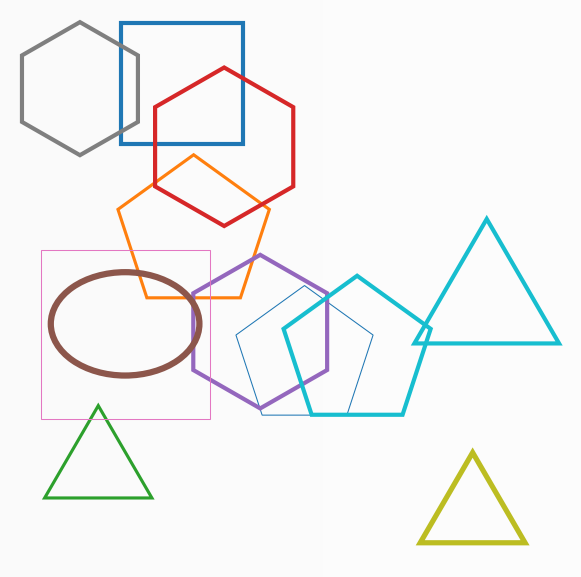[{"shape": "pentagon", "thickness": 0.5, "radius": 0.62, "center": [0.524, 0.381]}, {"shape": "square", "thickness": 2, "radius": 0.52, "center": [0.313, 0.855]}, {"shape": "pentagon", "thickness": 1.5, "radius": 0.68, "center": [0.333, 0.594]}, {"shape": "triangle", "thickness": 1.5, "radius": 0.53, "center": [0.169, 0.19]}, {"shape": "hexagon", "thickness": 2, "radius": 0.69, "center": [0.386, 0.745]}, {"shape": "hexagon", "thickness": 2, "radius": 0.66, "center": [0.448, 0.425]}, {"shape": "oval", "thickness": 3, "radius": 0.64, "center": [0.215, 0.438]}, {"shape": "square", "thickness": 0.5, "radius": 0.73, "center": [0.216, 0.42]}, {"shape": "hexagon", "thickness": 2, "radius": 0.58, "center": [0.138, 0.846]}, {"shape": "triangle", "thickness": 2.5, "radius": 0.52, "center": [0.813, 0.111]}, {"shape": "triangle", "thickness": 2, "radius": 0.72, "center": [0.837, 0.476]}, {"shape": "pentagon", "thickness": 2, "radius": 0.67, "center": [0.614, 0.389]}]